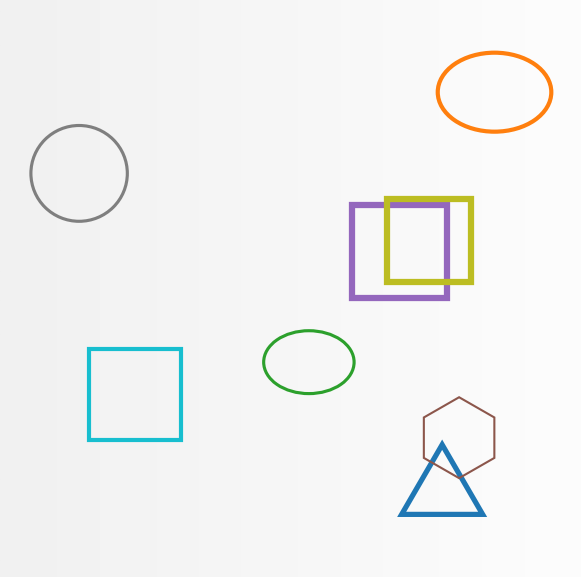[{"shape": "triangle", "thickness": 2.5, "radius": 0.4, "center": [0.761, 0.149]}, {"shape": "oval", "thickness": 2, "radius": 0.49, "center": [0.851, 0.84]}, {"shape": "oval", "thickness": 1.5, "radius": 0.39, "center": [0.531, 0.372]}, {"shape": "square", "thickness": 3, "radius": 0.41, "center": [0.687, 0.564]}, {"shape": "hexagon", "thickness": 1, "radius": 0.35, "center": [0.79, 0.241]}, {"shape": "circle", "thickness": 1.5, "radius": 0.41, "center": [0.136, 0.699]}, {"shape": "square", "thickness": 3, "radius": 0.36, "center": [0.738, 0.583]}, {"shape": "square", "thickness": 2, "radius": 0.39, "center": [0.232, 0.317]}]